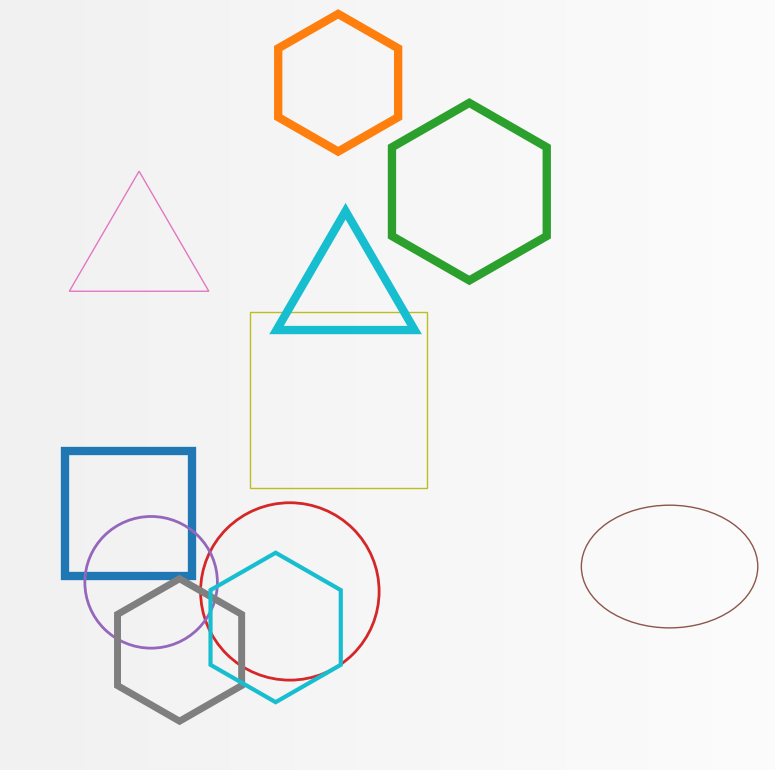[{"shape": "square", "thickness": 3, "radius": 0.41, "center": [0.166, 0.334]}, {"shape": "hexagon", "thickness": 3, "radius": 0.45, "center": [0.436, 0.893]}, {"shape": "hexagon", "thickness": 3, "radius": 0.58, "center": [0.606, 0.751]}, {"shape": "circle", "thickness": 1, "radius": 0.58, "center": [0.374, 0.232]}, {"shape": "circle", "thickness": 1, "radius": 0.43, "center": [0.195, 0.244]}, {"shape": "oval", "thickness": 0.5, "radius": 0.57, "center": [0.864, 0.264]}, {"shape": "triangle", "thickness": 0.5, "radius": 0.52, "center": [0.179, 0.674]}, {"shape": "hexagon", "thickness": 2.5, "radius": 0.46, "center": [0.232, 0.156]}, {"shape": "square", "thickness": 0.5, "radius": 0.57, "center": [0.436, 0.48]}, {"shape": "hexagon", "thickness": 1.5, "radius": 0.49, "center": [0.356, 0.185]}, {"shape": "triangle", "thickness": 3, "radius": 0.51, "center": [0.446, 0.623]}]